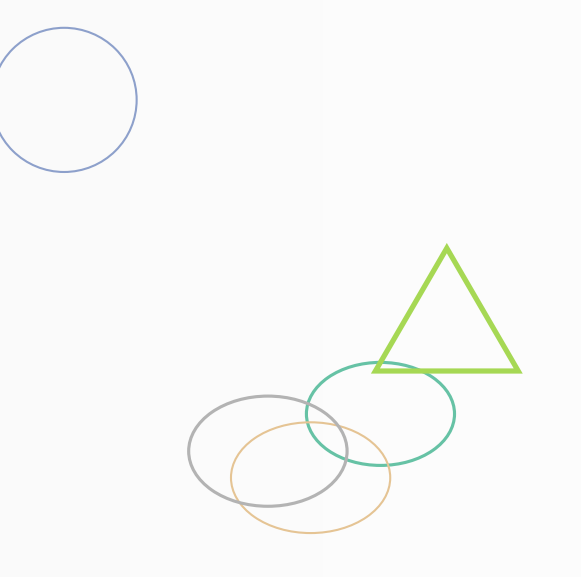[{"shape": "oval", "thickness": 1.5, "radius": 0.64, "center": [0.655, 0.282]}, {"shape": "circle", "thickness": 1, "radius": 0.62, "center": [0.11, 0.826]}, {"shape": "triangle", "thickness": 2.5, "radius": 0.71, "center": [0.769, 0.428]}, {"shape": "oval", "thickness": 1, "radius": 0.68, "center": [0.534, 0.172]}, {"shape": "oval", "thickness": 1.5, "radius": 0.68, "center": [0.461, 0.218]}]